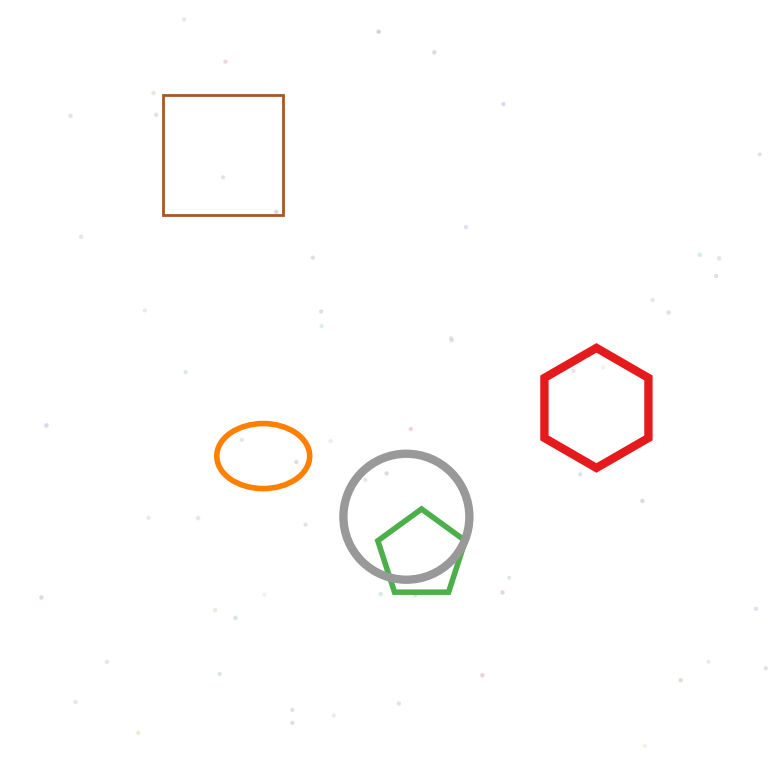[{"shape": "hexagon", "thickness": 3, "radius": 0.39, "center": [0.775, 0.47]}, {"shape": "pentagon", "thickness": 2, "radius": 0.3, "center": [0.547, 0.279]}, {"shape": "oval", "thickness": 2, "radius": 0.3, "center": [0.342, 0.408]}, {"shape": "square", "thickness": 1, "radius": 0.39, "center": [0.29, 0.799]}, {"shape": "circle", "thickness": 3, "radius": 0.41, "center": [0.528, 0.329]}]